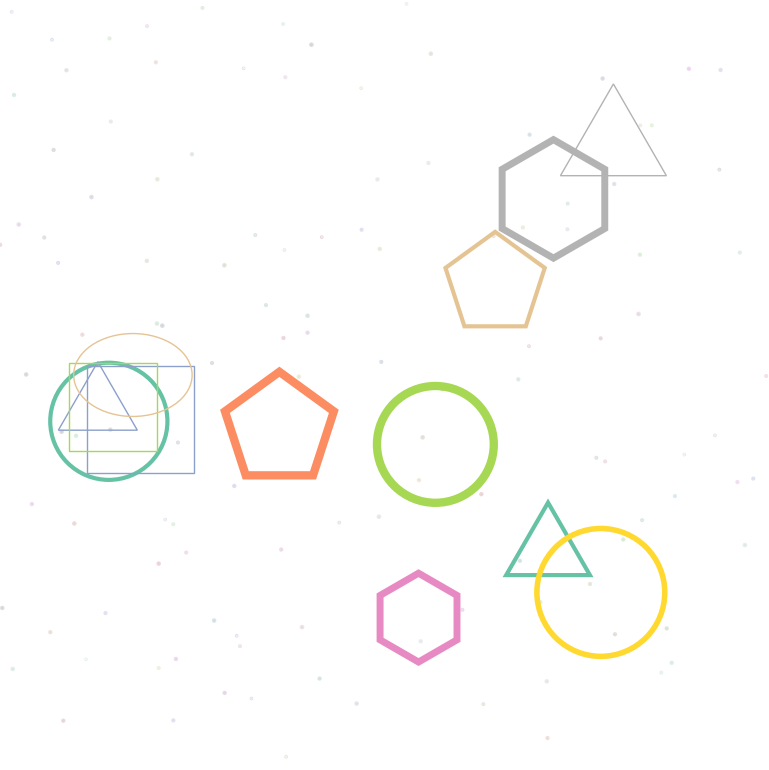[{"shape": "circle", "thickness": 1.5, "radius": 0.38, "center": [0.141, 0.453]}, {"shape": "triangle", "thickness": 1.5, "radius": 0.31, "center": [0.712, 0.284]}, {"shape": "pentagon", "thickness": 3, "radius": 0.37, "center": [0.363, 0.443]}, {"shape": "square", "thickness": 0.5, "radius": 0.35, "center": [0.182, 0.455]}, {"shape": "triangle", "thickness": 0.5, "radius": 0.3, "center": [0.127, 0.471]}, {"shape": "hexagon", "thickness": 2.5, "radius": 0.29, "center": [0.544, 0.198]}, {"shape": "circle", "thickness": 3, "radius": 0.38, "center": [0.565, 0.423]}, {"shape": "square", "thickness": 0.5, "radius": 0.29, "center": [0.147, 0.472]}, {"shape": "circle", "thickness": 2, "radius": 0.42, "center": [0.78, 0.231]}, {"shape": "pentagon", "thickness": 1.5, "radius": 0.34, "center": [0.643, 0.631]}, {"shape": "oval", "thickness": 0.5, "radius": 0.38, "center": [0.173, 0.513]}, {"shape": "hexagon", "thickness": 2.5, "radius": 0.38, "center": [0.719, 0.742]}, {"shape": "triangle", "thickness": 0.5, "radius": 0.4, "center": [0.797, 0.812]}]